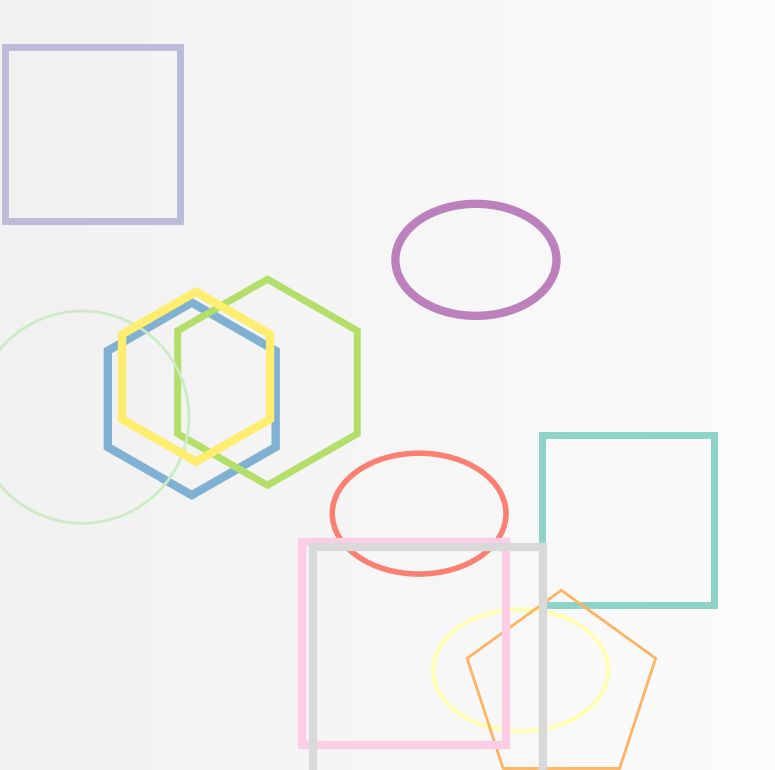[{"shape": "square", "thickness": 2.5, "radius": 0.55, "center": [0.81, 0.325]}, {"shape": "oval", "thickness": 1.5, "radius": 0.56, "center": [0.672, 0.13]}, {"shape": "square", "thickness": 2.5, "radius": 0.56, "center": [0.119, 0.826]}, {"shape": "oval", "thickness": 2, "radius": 0.56, "center": [0.541, 0.333]}, {"shape": "hexagon", "thickness": 3, "radius": 0.63, "center": [0.247, 0.482]}, {"shape": "pentagon", "thickness": 1, "radius": 0.64, "center": [0.724, 0.106]}, {"shape": "hexagon", "thickness": 2.5, "radius": 0.67, "center": [0.345, 0.504]}, {"shape": "square", "thickness": 3, "radius": 0.66, "center": [0.522, 0.164]}, {"shape": "square", "thickness": 3, "radius": 0.74, "center": [0.552, 0.141]}, {"shape": "oval", "thickness": 3, "radius": 0.52, "center": [0.614, 0.663]}, {"shape": "circle", "thickness": 1, "radius": 0.69, "center": [0.106, 0.458]}, {"shape": "hexagon", "thickness": 3, "radius": 0.55, "center": [0.253, 0.511]}]